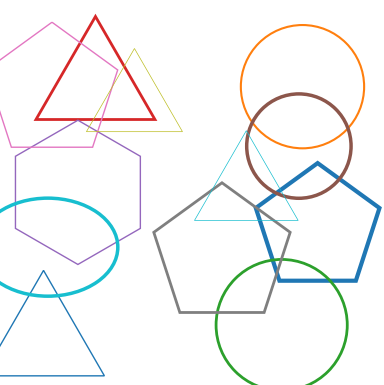[{"shape": "triangle", "thickness": 1, "radius": 0.91, "center": [0.113, 0.115]}, {"shape": "pentagon", "thickness": 3, "radius": 0.84, "center": [0.825, 0.407]}, {"shape": "circle", "thickness": 1.5, "radius": 0.8, "center": [0.786, 0.775]}, {"shape": "circle", "thickness": 2, "radius": 0.85, "center": [0.732, 0.156]}, {"shape": "triangle", "thickness": 2, "radius": 0.89, "center": [0.248, 0.779]}, {"shape": "hexagon", "thickness": 1, "radius": 0.94, "center": [0.202, 0.5]}, {"shape": "circle", "thickness": 2.5, "radius": 0.68, "center": [0.776, 0.621]}, {"shape": "pentagon", "thickness": 1, "radius": 0.9, "center": [0.135, 0.763]}, {"shape": "pentagon", "thickness": 2, "radius": 0.93, "center": [0.577, 0.339]}, {"shape": "triangle", "thickness": 0.5, "radius": 0.72, "center": [0.349, 0.73]}, {"shape": "oval", "thickness": 2.5, "radius": 0.91, "center": [0.124, 0.358]}, {"shape": "triangle", "thickness": 0.5, "radius": 0.78, "center": [0.64, 0.505]}]